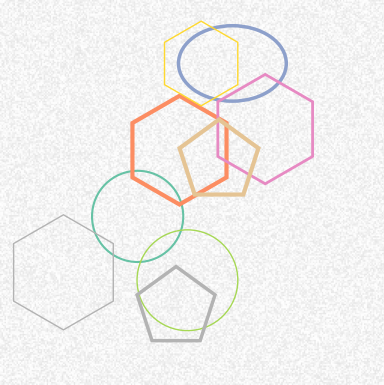[{"shape": "circle", "thickness": 1.5, "radius": 0.59, "center": [0.358, 0.438]}, {"shape": "hexagon", "thickness": 3, "radius": 0.71, "center": [0.466, 0.61]}, {"shape": "oval", "thickness": 2.5, "radius": 0.7, "center": [0.604, 0.835]}, {"shape": "hexagon", "thickness": 2, "radius": 0.71, "center": [0.689, 0.665]}, {"shape": "circle", "thickness": 1, "radius": 0.65, "center": [0.487, 0.272]}, {"shape": "hexagon", "thickness": 1, "radius": 0.55, "center": [0.522, 0.835]}, {"shape": "pentagon", "thickness": 3, "radius": 0.54, "center": [0.569, 0.582]}, {"shape": "hexagon", "thickness": 1, "radius": 0.75, "center": [0.165, 0.293]}, {"shape": "pentagon", "thickness": 2.5, "radius": 0.53, "center": [0.457, 0.201]}]